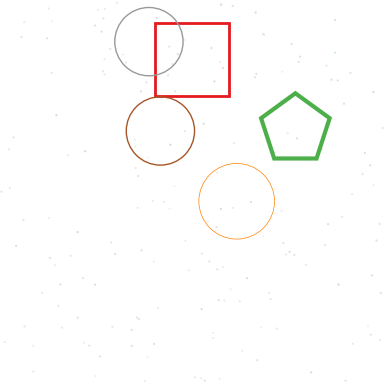[{"shape": "square", "thickness": 2, "radius": 0.48, "center": [0.499, 0.845]}, {"shape": "pentagon", "thickness": 3, "radius": 0.47, "center": [0.767, 0.664]}, {"shape": "circle", "thickness": 0.5, "radius": 0.49, "center": [0.615, 0.477]}, {"shape": "circle", "thickness": 1, "radius": 0.44, "center": [0.417, 0.66]}, {"shape": "circle", "thickness": 1, "radius": 0.44, "center": [0.387, 0.892]}]